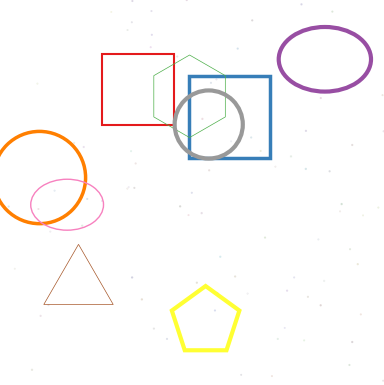[{"shape": "square", "thickness": 1.5, "radius": 0.46, "center": [0.359, 0.768]}, {"shape": "square", "thickness": 2.5, "radius": 0.53, "center": [0.596, 0.696]}, {"shape": "hexagon", "thickness": 0.5, "radius": 0.54, "center": [0.492, 0.75]}, {"shape": "oval", "thickness": 3, "radius": 0.6, "center": [0.844, 0.846]}, {"shape": "circle", "thickness": 2.5, "radius": 0.6, "center": [0.103, 0.539]}, {"shape": "pentagon", "thickness": 3, "radius": 0.46, "center": [0.534, 0.165]}, {"shape": "triangle", "thickness": 0.5, "radius": 0.52, "center": [0.204, 0.261]}, {"shape": "oval", "thickness": 1, "radius": 0.47, "center": [0.174, 0.468]}, {"shape": "circle", "thickness": 3, "radius": 0.44, "center": [0.542, 0.677]}]